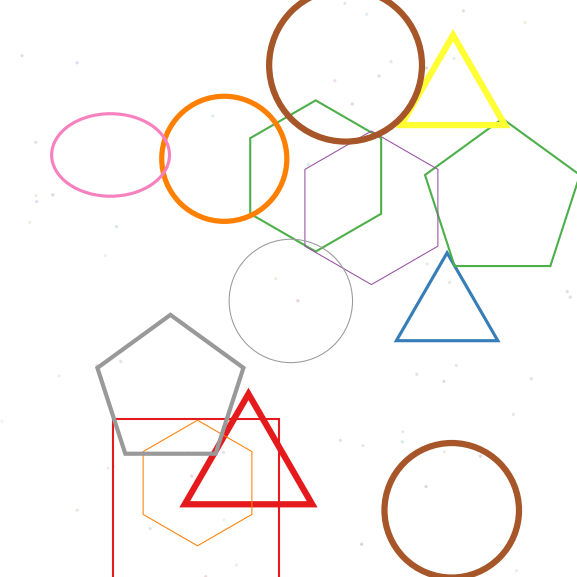[{"shape": "square", "thickness": 1, "radius": 0.72, "center": [0.34, 0.13]}, {"shape": "triangle", "thickness": 3, "radius": 0.64, "center": [0.43, 0.19]}, {"shape": "triangle", "thickness": 1.5, "radius": 0.51, "center": [0.774, 0.46]}, {"shape": "pentagon", "thickness": 1, "radius": 0.71, "center": [0.87, 0.653]}, {"shape": "hexagon", "thickness": 1, "radius": 0.65, "center": [0.547, 0.694]}, {"shape": "hexagon", "thickness": 0.5, "radius": 0.66, "center": [0.643, 0.639]}, {"shape": "hexagon", "thickness": 0.5, "radius": 0.54, "center": [0.342, 0.163]}, {"shape": "circle", "thickness": 2.5, "radius": 0.54, "center": [0.388, 0.724]}, {"shape": "triangle", "thickness": 3, "radius": 0.52, "center": [0.785, 0.834]}, {"shape": "circle", "thickness": 3, "radius": 0.58, "center": [0.782, 0.116]}, {"shape": "circle", "thickness": 3, "radius": 0.66, "center": [0.598, 0.886]}, {"shape": "oval", "thickness": 1.5, "radius": 0.51, "center": [0.191, 0.731]}, {"shape": "circle", "thickness": 0.5, "radius": 0.53, "center": [0.504, 0.478]}, {"shape": "pentagon", "thickness": 2, "radius": 0.66, "center": [0.295, 0.321]}]